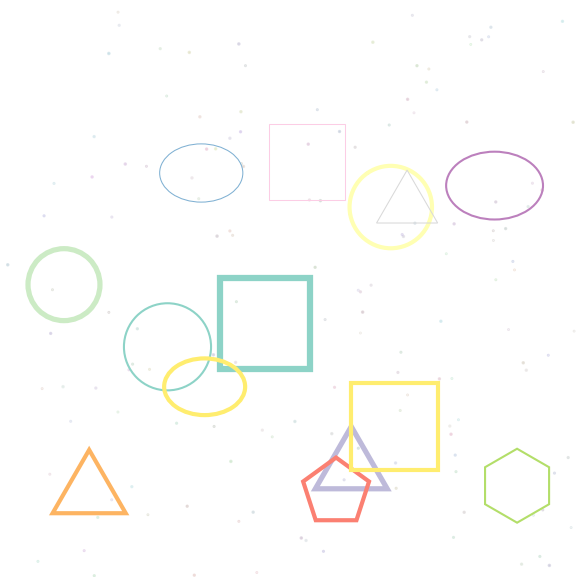[{"shape": "square", "thickness": 3, "radius": 0.39, "center": [0.459, 0.439]}, {"shape": "circle", "thickness": 1, "radius": 0.38, "center": [0.29, 0.399]}, {"shape": "circle", "thickness": 2, "radius": 0.36, "center": [0.677, 0.641]}, {"shape": "triangle", "thickness": 2.5, "radius": 0.36, "center": [0.608, 0.189]}, {"shape": "pentagon", "thickness": 2, "radius": 0.3, "center": [0.582, 0.147]}, {"shape": "oval", "thickness": 0.5, "radius": 0.36, "center": [0.348, 0.7]}, {"shape": "triangle", "thickness": 2, "radius": 0.37, "center": [0.154, 0.147]}, {"shape": "hexagon", "thickness": 1, "radius": 0.32, "center": [0.895, 0.158]}, {"shape": "square", "thickness": 0.5, "radius": 0.33, "center": [0.532, 0.719]}, {"shape": "triangle", "thickness": 0.5, "radius": 0.31, "center": [0.705, 0.644]}, {"shape": "oval", "thickness": 1, "radius": 0.42, "center": [0.856, 0.678]}, {"shape": "circle", "thickness": 2.5, "radius": 0.31, "center": [0.111, 0.506]}, {"shape": "square", "thickness": 2, "radius": 0.38, "center": [0.682, 0.261]}, {"shape": "oval", "thickness": 2, "radius": 0.35, "center": [0.354, 0.329]}]